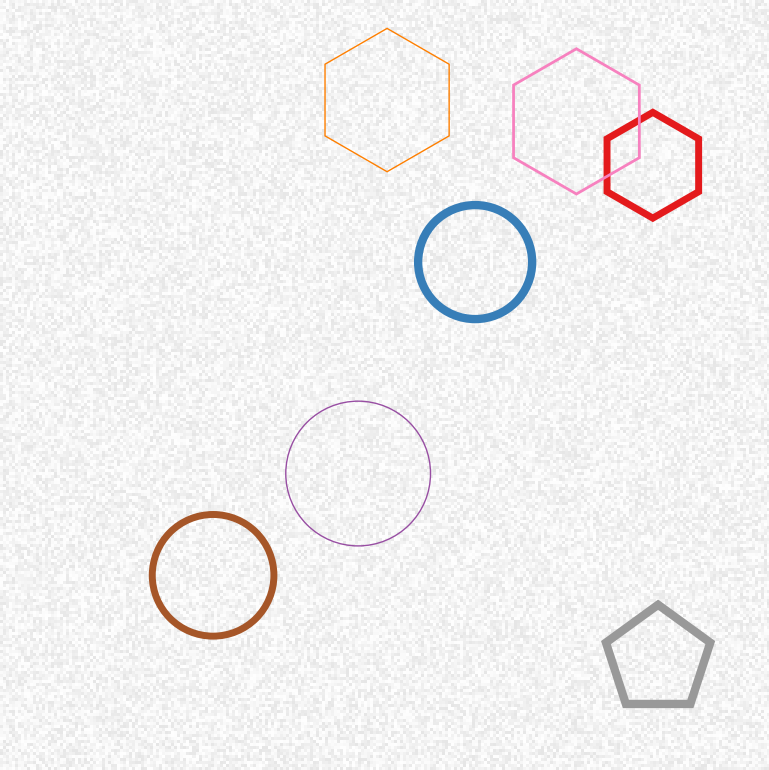[{"shape": "hexagon", "thickness": 2.5, "radius": 0.34, "center": [0.848, 0.785]}, {"shape": "circle", "thickness": 3, "radius": 0.37, "center": [0.617, 0.66]}, {"shape": "circle", "thickness": 0.5, "radius": 0.47, "center": [0.465, 0.385]}, {"shape": "hexagon", "thickness": 0.5, "radius": 0.47, "center": [0.503, 0.87]}, {"shape": "circle", "thickness": 2.5, "radius": 0.39, "center": [0.277, 0.253]}, {"shape": "hexagon", "thickness": 1, "radius": 0.47, "center": [0.749, 0.842]}, {"shape": "pentagon", "thickness": 3, "radius": 0.36, "center": [0.855, 0.143]}]